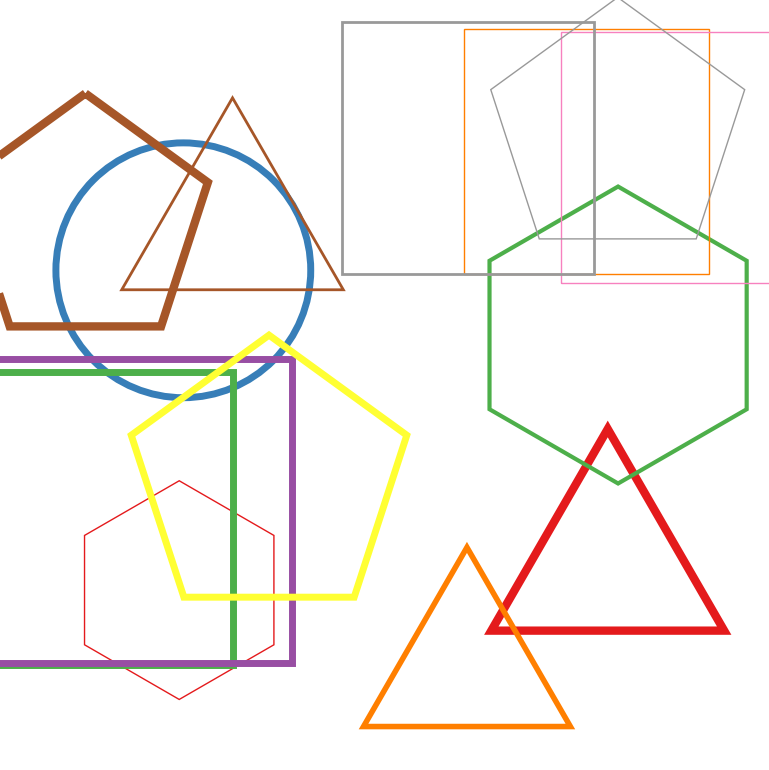[{"shape": "triangle", "thickness": 3, "radius": 0.87, "center": [0.789, 0.268]}, {"shape": "hexagon", "thickness": 0.5, "radius": 0.71, "center": [0.233, 0.234]}, {"shape": "circle", "thickness": 2.5, "radius": 0.83, "center": [0.238, 0.649]}, {"shape": "hexagon", "thickness": 1.5, "radius": 0.96, "center": [0.803, 0.565]}, {"shape": "square", "thickness": 2.5, "radius": 0.95, "center": [0.113, 0.327]}, {"shape": "square", "thickness": 2.5, "radius": 0.99, "center": [0.182, 0.337]}, {"shape": "square", "thickness": 0.5, "radius": 0.8, "center": [0.762, 0.804]}, {"shape": "triangle", "thickness": 2, "radius": 0.78, "center": [0.606, 0.134]}, {"shape": "pentagon", "thickness": 2.5, "radius": 0.94, "center": [0.349, 0.377]}, {"shape": "triangle", "thickness": 1, "radius": 0.83, "center": [0.302, 0.707]}, {"shape": "pentagon", "thickness": 3, "radius": 0.84, "center": [0.111, 0.711]}, {"shape": "square", "thickness": 0.5, "radius": 0.81, "center": [0.891, 0.795]}, {"shape": "square", "thickness": 1, "radius": 0.82, "center": [0.608, 0.808]}, {"shape": "pentagon", "thickness": 0.5, "radius": 0.87, "center": [0.802, 0.83]}]